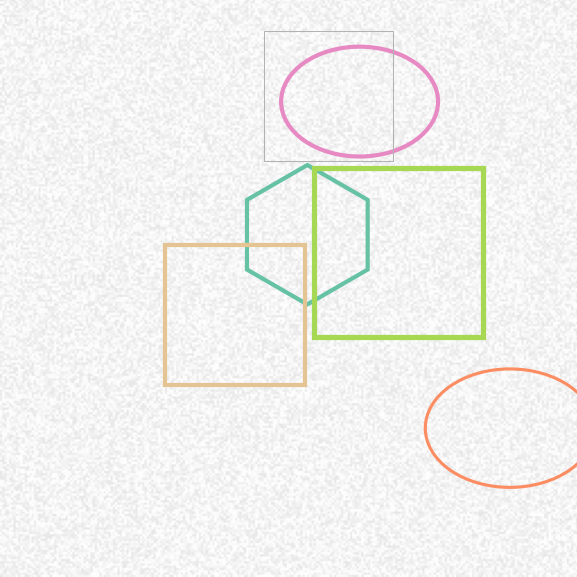[{"shape": "hexagon", "thickness": 2, "radius": 0.6, "center": [0.532, 0.593]}, {"shape": "oval", "thickness": 1.5, "radius": 0.73, "center": [0.883, 0.258]}, {"shape": "oval", "thickness": 2, "radius": 0.68, "center": [0.623, 0.823]}, {"shape": "square", "thickness": 2.5, "radius": 0.73, "center": [0.69, 0.562]}, {"shape": "square", "thickness": 2, "radius": 0.61, "center": [0.407, 0.454]}, {"shape": "square", "thickness": 0.5, "radius": 0.56, "center": [0.569, 0.833]}]